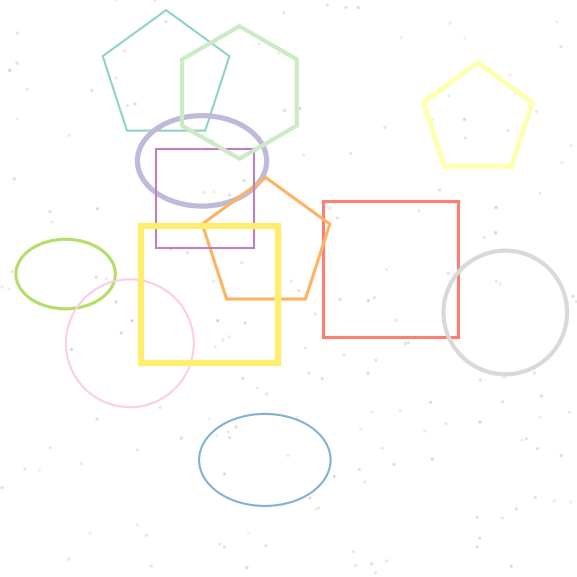[{"shape": "pentagon", "thickness": 1, "radius": 0.58, "center": [0.288, 0.866]}, {"shape": "pentagon", "thickness": 2.5, "radius": 0.5, "center": [0.827, 0.791]}, {"shape": "oval", "thickness": 2.5, "radius": 0.56, "center": [0.35, 0.721]}, {"shape": "square", "thickness": 1.5, "radius": 0.59, "center": [0.676, 0.533]}, {"shape": "oval", "thickness": 1, "radius": 0.57, "center": [0.459, 0.203]}, {"shape": "pentagon", "thickness": 1.5, "radius": 0.58, "center": [0.461, 0.575]}, {"shape": "oval", "thickness": 1.5, "radius": 0.43, "center": [0.114, 0.525]}, {"shape": "circle", "thickness": 1, "radius": 0.55, "center": [0.225, 0.405]}, {"shape": "circle", "thickness": 2, "radius": 0.54, "center": [0.875, 0.458]}, {"shape": "square", "thickness": 1, "radius": 0.43, "center": [0.355, 0.656]}, {"shape": "hexagon", "thickness": 2, "radius": 0.57, "center": [0.415, 0.839]}, {"shape": "square", "thickness": 3, "radius": 0.59, "center": [0.362, 0.49]}]